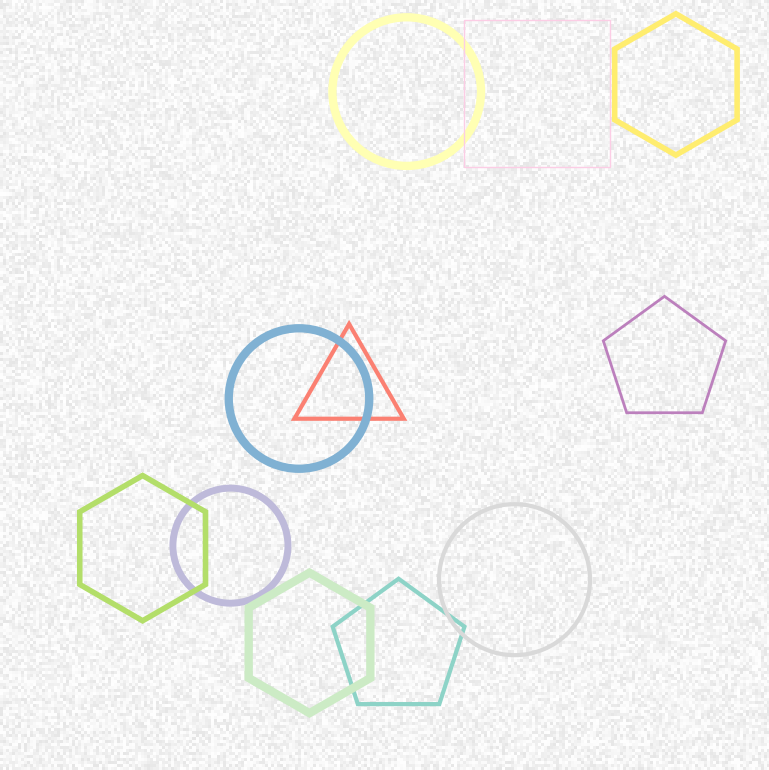[{"shape": "pentagon", "thickness": 1.5, "radius": 0.45, "center": [0.518, 0.158]}, {"shape": "circle", "thickness": 3, "radius": 0.48, "center": [0.528, 0.881]}, {"shape": "circle", "thickness": 2.5, "radius": 0.37, "center": [0.299, 0.291]}, {"shape": "triangle", "thickness": 1.5, "radius": 0.41, "center": [0.453, 0.497]}, {"shape": "circle", "thickness": 3, "radius": 0.46, "center": [0.388, 0.482]}, {"shape": "hexagon", "thickness": 2, "radius": 0.47, "center": [0.185, 0.288]}, {"shape": "square", "thickness": 0.5, "radius": 0.48, "center": [0.697, 0.878]}, {"shape": "circle", "thickness": 1.5, "radius": 0.49, "center": [0.668, 0.247]}, {"shape": "pentagon", "thickness": 1, "radius": 0.42, "center": [0.863, 0.532]}, {"shape": "hexagon", "thickness": 3, "radius": 0.46, "center": [0.402, 0.165]}, {"shape": "hexagon", "thickness": 2, "radius": 0.46, "center": [0.878, 0.89]}]